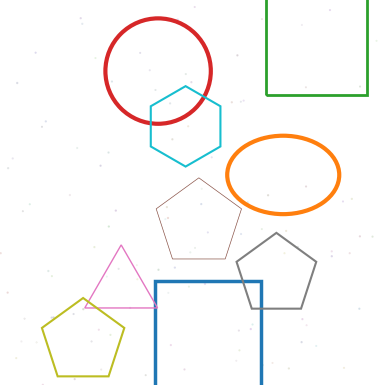[{"shape": "square", "thickness": 2.5, "radius": 0.68, "center": [0.54, 0.132]}, {"shape": "oval", "thickness": 3, "radius": 0.73, "center": [0.736, 0.546]}, {"shape": "square", "thickness": 2, "radius": 0.66, "center": [0.823, 0.886]}, {"shape": "circle", "thickness": 3, "radius": 0.68, "center": [0.411, 0.815]}, {"shape": "pentagon", "thickness": 0.5, "radius": 0.58, "center": [0.517, 0.422]}, {"shape": "triangle", "thickness": 1, "radius": 0.55, "center": [0.315, 0.255]}, {"shape": "pentagon", "thickness": 1.5, "radius": 0.54, "center": [0.718, 0.286]}, {"shape": "pentagon", "thickness": 1.5, "radius": 0.56, "center": [0.216, 0.113]}, {"shape": "hexagon", "thickness": 1.5, "radius": 0.52, "center": [0.482, 0.672]}]